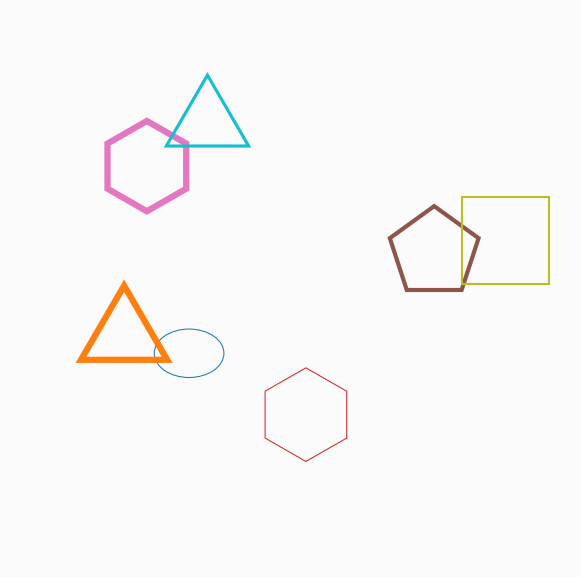[{"shape": "oval", "thickness": 0.5, "radius": 0.3, "center": [0.325, 0.387]}, {"shape": "triangle", "thickness": 3, "radius": 0.43, "center": [0.214, 0.419]}, {"shape": "hexagon", "thickness": 0.5, "radius": 0.41, "center": [0.526, 0.281]}, {"shape": "pentagon", "thickness": 2, "radius": 0.4, "center": [0.747, 0.562]}, {"shape": "hexagon", "thickness": 3, "radius": 0.39, "center": [0.253, 0.711]}, {"shape": "square", "thickness": 1, "radius": 0.38, "center": [0.87, 0.582]}, {"shape": "triangle", "thickness": 1.5, "radius": 0.41, "center": [0.357, 0.787]}]